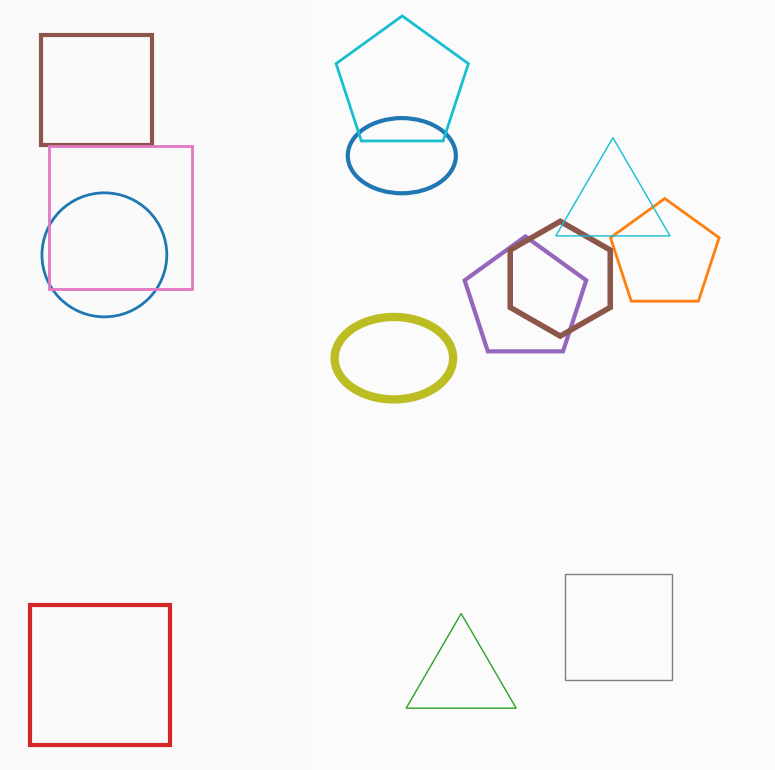[{"shape": "oval", "thickness": 1.5, "radius": 0.35, "center": [0.518, 0.798]}, {"shape": "circle", "thickness": 1, "radius": 0.4, "center": [0.135, 0.669]}, {"shape": "pentagon", "thickness": 1, "radius": 0.37, "center": [0.858, 0.669]}, {"shape": "triangle", "thickness": 0.5, "radius": 0.41, "center": [0.595, 0.121]}, {"shape": "square", "thickness": 1.5, "radius": 0.45, "center": [0.129, 0.123]}, {"shape": "pentagon", "thickness": 1.5, "radius": 0.41, "center": [0.678, 0.61]}, {"shape": "hexagon", "thickness": 2, "radius": 0.37, "center": [0.723, 0.638]}, {"shape": "square", "thickness": 1.5, "radius": 0.36, "center": [0.124, 0.883]}, {"shape": "square", "thickness": 1, "radius": 0.46, "center": [0.156, 0.718]}, {"shape": "square", "thickness": 0.5, "radius": 0.34, "center": [0.798, 0.185]}, {"shape": "oval", "thickness": 3, "radius": 0.38, "center": [0.508, 0.535]}, {"shape": "pentagon", "thickness": 1, "radius": 0.45, "center": [0.519, 0.89]}, {"shape": "triangle", "thickness": 0.5, "radius": 0.43, "center": [0.791, 0.736]}]